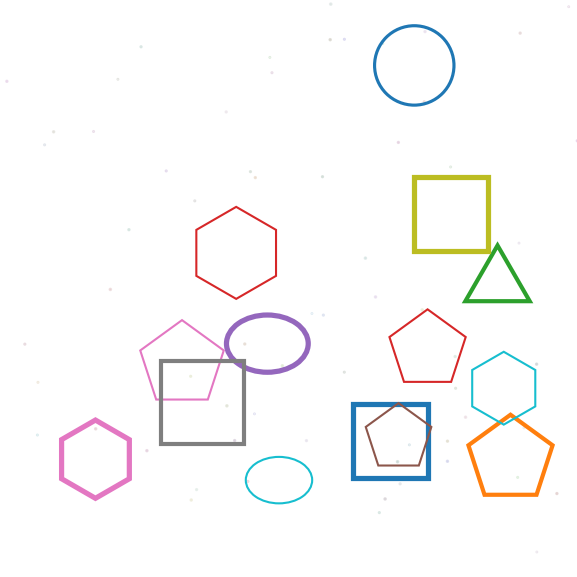[{"shape": "circle", "thickness": 1.5, "radius": 0.34, "center": [0.717, 0.886]}, {"shape": "square", "thickness": 2.5, "radius": 0.32, "center": [0.676, 0.235]}, {"shape": "pentagon", "thickness": 2, "radius": 0.38, "center": [0.884, 0.204]}, {"shape": "triangle", "thickness": 2, "radius": 0.32, "center": [0.862, 0.51]}, {"shape": "pentagon", "thickness": 1, "radius": 0.35, "center": [0.74, 0.394]}, {"shape": "hexagon", "thickness": 1, "radius": 0.4, "center": [0.409, 0.561]}, {"shape": "oval", "thickness": 2.5, "radius": 0.35, "center": [0.463, 0.404]}, {"shape": "pentagon", "thickness": 1, "radius": 0.3, "center": [0.69, 0.241]}, {"shape": "hexagon", "thickness": 2.5, "radius": 0.34, "center": [0.165, 0.204]}, {"shape": "pentagon", "thickness": 1, "radius": 0.38, "center": [0.315, 0.369]}, {"shape": "square", "thickness": 2, "radius": 0.36, "center": [0.351, 0.302]}, {"shape": "square", "thickness": 2.5, "radius": 0.32, "center": [0.781, 0.628]}, {"shape": "hexagon", "thickness": 1, "radius": 0.32, "center": [0.872, 0.327]}, {"shape": "oval", "thickness": 1, "radius": 0.29, "center": [0.483, 0.168]}]